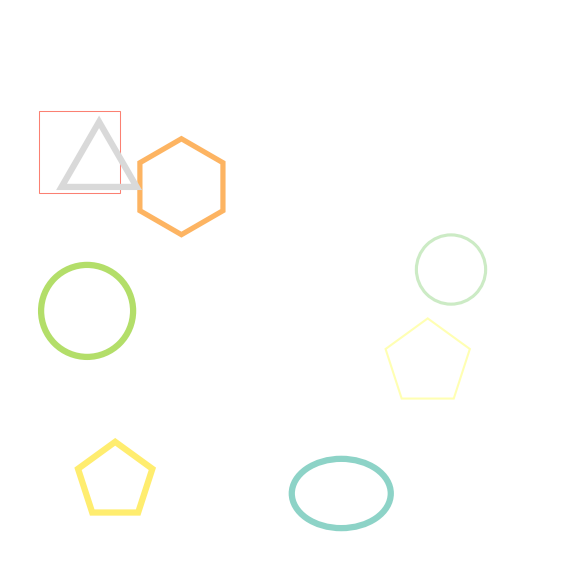[{"shape": "oval", "thickness": 3, "radius": 0.43, "center": [0.591, 0.145]}, {"shape": "pentagon", "thickness": 1, "radius": 0.38, "center": [0.741, 0.371]}, {"shape": "square", "thickness": 0.5, "radius": 0.35, "center": [0.138, 0.736]}, {"shape": "hexagon", "thickness": 2.5, "radius": 0.42, "center": [0.314, 0.676]}, {"shape": "circle", "thickness": 3, "radius": 0.4, "center": [0.151, 0.461]}, {"shape": "triangle", "thickness": 3, "radius": 0.38, "center": [0.172, 0.713]}, {"shape": "circle", "thickness": 1.5, "radius": 0.3, "center": [0.781, 0.532]}, {"shape": "pentagon", "thickness": 3, "radius": 0.34, "center": [0.199, 0.166]}]